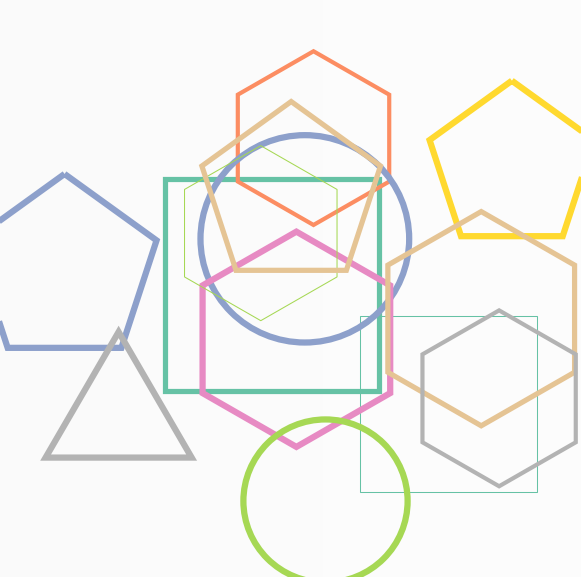[{"shape": "square", "thickness": 0.5, "radius": 0.76, "center": [0.771, 0.3]}, {"shape": "square", "thickness": 2.5, "radius": 0.92, "center": [0.468, 0.506]}, {"shape": "hexagon", "thickness": 2, "radius": 0.75, "center": [0.539, 0.76]}, {"shape": "pentagon", "thickness": 3, "radius": 0.83, "center": [0.111, 0.531]}, {"shape": "circle", "thickness": 3, "radius": 0.9, "center": [0.524, 0.586]}, {"shape": "hexagon", "thickness": 3, "radius": 0.93, "center": [0.51, 0.412]}, {"shape": "hexagon", "thickness": 0.5, "radius": 0.76, "center": [0.449, 0.595]}, {"shape": "circle", "thickness": 3, "radius": 0.71, "center": [0.56, 0.132]}, {"shape": "pentagon", "thickness": 3, "radius": 0.74, "center": [0.881, 0.711]}, {"shape": "hexagon", "thickness": 2.5, "radius": 0.93, "center": [0.828, 0.447]}, {"shape": "pentagon", "thickness": 2.5, "radius": 0.81, "center": [0.501, 0.662]}, {"shape": "hexagon", "thickness": 2, "radius": 0.76, "center": [0.859, 0.309]}, {"shape": "triangle", "thickness": 3, "radius": 0.73, "center": [0.204, 0.279]}]